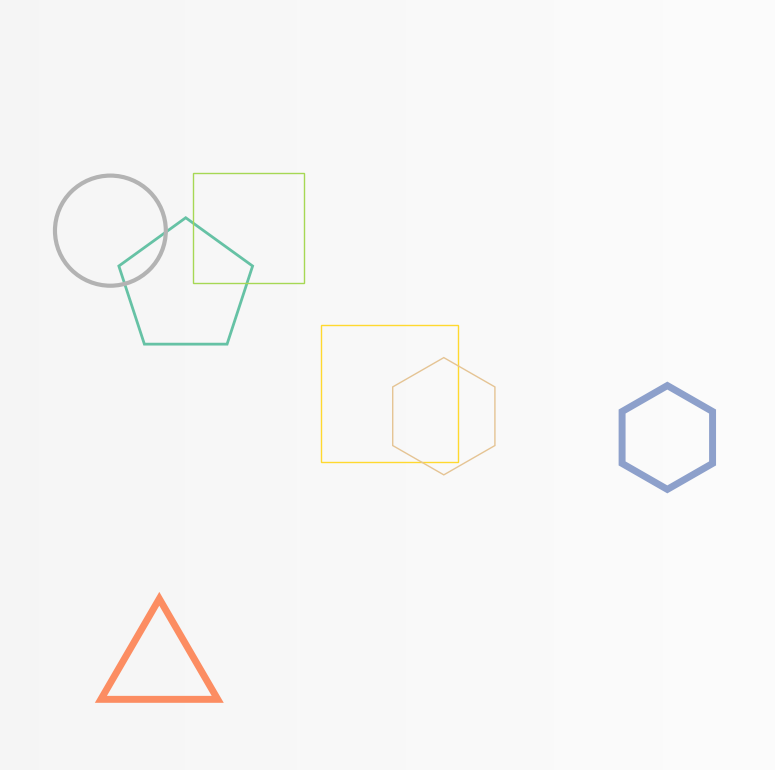[{"shape": "pentagon", "thickness": 1, "radius": 0.45, "center": [0.24, 0.626]}, {"shape": "triangle", "thickness": 2.5, "radius": 0.44, "center": [0.206, 0.135]}, {"shape": "hexagon", "thickness": 2.5, "radius": 0.34, "center": [0.861, 0.432]}, {"shape": "square", "thickness": 0.5, "radius": 0.36, "center": [0.32, 0.704]}, {"shape": "square", "thickness": 0.5, "radius": 0.44, "center": [0.502, 0.489]}, {"shape": "hexagon", "thickness": 0.5, "radius": 0.38, "center": [0.573, 0.459]}, {"shape": "circle", "thickness": 1.5, "radius": 0.36, "center": [0.142, 0.7]}]